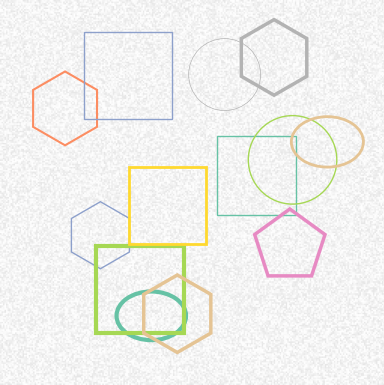[{"shape": "oval", "thickness": 3, "radius": 0.45, "center": [0.393, 0.18]}, {"shape": "square", "thickness": 1, "radius": 0.51, "center": [0.666, 0.544]}, {"shape": "hexagon", "thickness": 1.5, "radius": 0.48, "center": [0.169, 0.718]}, {"shape": "hexagon", "thickness": 1, "radius": 0.44, "center": [0.261, 0.389]}, {"shape": "square", "thickness": 1, "radius": 0.57, "center": [0.333, 0.803]}, {"shape": "pentagon", "thickness": 2.5, "radius": 0.48, "center": [0.753, 0.361]}, {"shape": "circle", "thickness": 1, "radius": 0.57, "center": [0.76, 0.585]}, {"shape": "square", "thickness": 3, "radius": 0.57, "center": [0.364, 0.248]}, {"shape": "square", "thickness": 2, "radius": 0.5, "center": [0.435, 0.465]}, {"shape": "hexagon", "thickness": 2.5, "radius": 0.5, "center": [0.46, 0.185]}, {"shape": "oval", "thickness": 2, "radius": 0.47, "center": [0.85, 0.631]}, {"shape": "hexagon", "thickness": 2.5, "radius": 0.49, "center": [0.712, 0.851]}, {"shape": "circle", "thickness": 0.5, "radius": 0.47, "center": [0.583, 0.806]}]